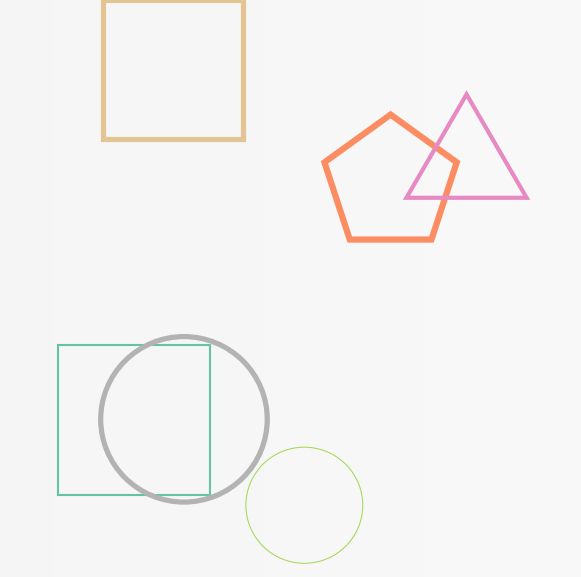[{"shape": "square", "thickness": 1, "radius": 0.65, "center": [0.231, 0.272]}, {"shape": "pentagon", "thickness": 3, "radius": 0.6, "center": [0.672, 0.681]}, {"shape": "triangle", "thickness": 2, "radius": 0.6, "center": [0.803, 0.716]}, {"shape": "circle", "thickness": 0.5, "radius": 0.5, "center": [0.524, 0.124]}, {"shape": "square", "thickness": 2.5, "radius": 0.6, "center": [0.297, 0.879]}, {"shape": "circle", "thickness": 2.5, "radius": 0.72, "center": [0.317, 0.273]}]